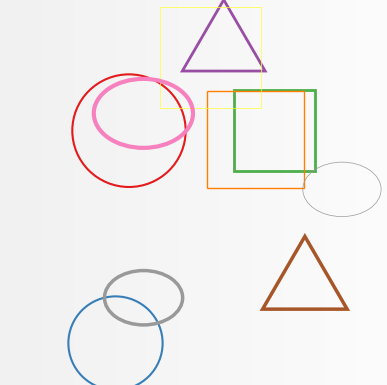[{"shape": "circle", "thickness": 1.5, "radius": 0.73, "center": [0.333, 0.661]}, {"shape": "circle", "thickness": 1.5, "radius": 0.61, "center": [0.298, 0.109]}, {"shape": "square", "thickness": 2, "radius": 0.52, "center": [0.708, 0.661]}, {"shape": "triangle", "thickness": 2, "radius": 0.62, "center": [0.577, 0.877]}, {"shape": "square", "thickness": 1, "radius": 0.63, "center": [0.66, 0.638]}, {"shape": "square", "thickness": 0.5, "radius": 0.66, "center": [0.543, 0.85]}, {"shape": "triangle", "thickness": 2.5, "radius": 0.63, "center": [0.787, 0.26]}, {"shape": "oval", "thickness": 3, "radius": 0.64, "center": [0.37, 0.706]}, {"shape": "oval", "thickness": 0.5, "radius": 0.51, "center": [0.882, 0.508]}, {"shape": "oval", "thickness": 2.5, "radius": 0.5, "center": [0.371, 0.227]}]